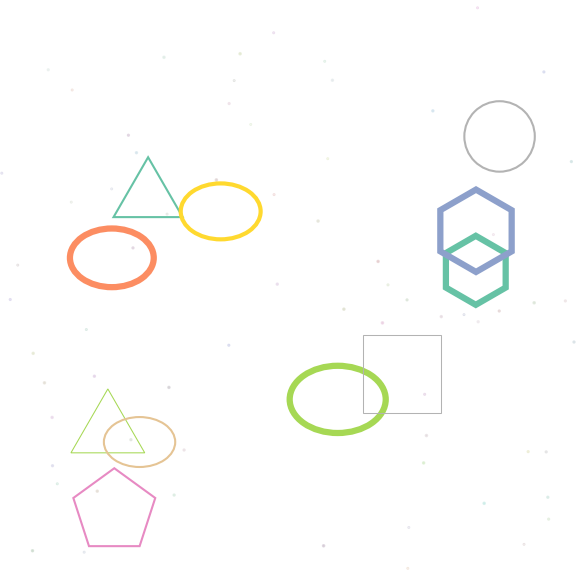[{"shape": "hexagon", "thickness": 3, "radius": 0.3, "center": [0.824, 0.531]}, {"shape": "triangle", "thickness": 1, "radius": 0.35, "center": [0.256, 0.658]}, {"shape": "oval", "thickness": 3, "radius": 0.36, "center": [0.194, 0.553]}, {"shape": "hexagon", "thickness": 3, "radius": 0.36, "center": [0.824, 0.6]}, {"shape": "pentagon", "thickness": 1, "radius": 0.37, "center": [0.198, 0.114]}, {"shape": "triangle", "thickness": 0.5, "radius": 0.37, "center": [0.187, 0.252]}, {"shape": "oval", "thickness": 3, "radius": 0.42, "center": [0.585, 0.308]}, {"shape": "oval", "thickness": 2, "radius": 0.35, "center": [0.382, 0.633]}, {"shape": "oval", "thickness": 1, "radius": 0.31, "center": [0.242, 0.234]}, {"shape": "circle", "thickness": 1, "radius": 0.31, "center": [0.865, 0.763]}, {"shape": "square", "thickness": 0.5, "radius": 0.34, "center": [0.696, 0.352]}]